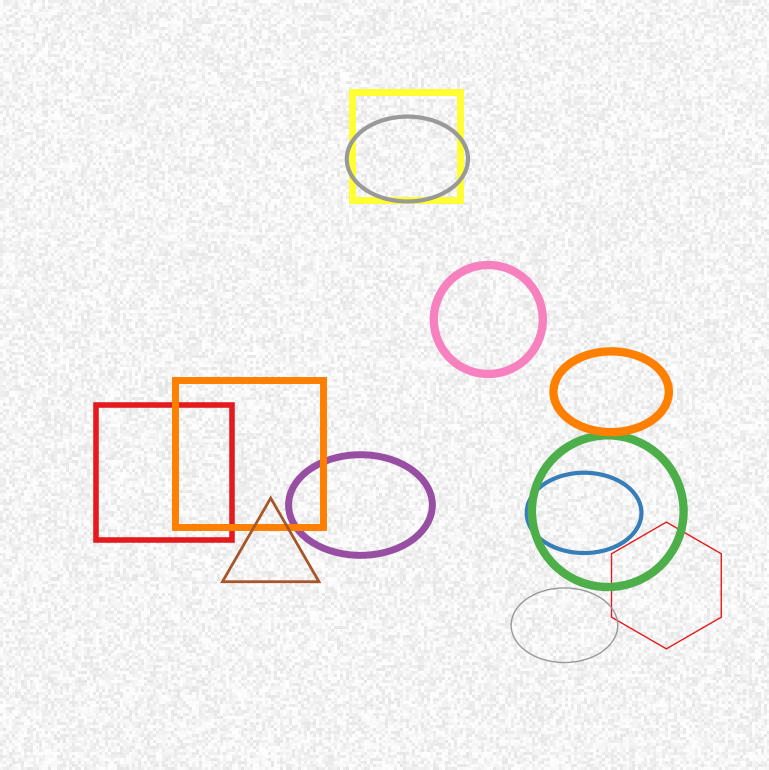[{"shape": "hexagon", "thickness": 0.5, "radius": 0.41, "center": [0.865, 0.24]}, {"shape": "square", "thickness": 2, "radius": 0.44, "center": [0.213, 0.387]}, {"shape": "oval", "thickness": 1.5, "radius": 0.37, "center": [0.759, 0.334]}, {"shape": "circle", "thickness": 3, "radius": 0.49, "center": [0.789, 0.336]}, {"shape": "oval", "thickness": 2.5, "radius": 0.47, "center": [0.468, 0.344]}, {"shape": "square", "thickness": 2.5, "radius": 0.48, "center": [0.324, 0.411]}, {"shape": "oval", "thickness": 3, "radius": 0.37, "center": [0.794, 0.491]}, {"shape": "square", "thickness": 2.5, "radius": 0.35, "center": [0.527, 0.81]}, {"shape": "triangle", "thickness": 1, "radius": 0.36, "center": [0.352, 0.281]}, {"shape": "circle", "thickness": 3, "radius": 0.35, "center": [0.634, 0.585]}, {"shape": "oval", "thickness": 1.5, "radius": 0.39, "center": [0.529, 0.793]}, {"shape": "oval", "thickness": 0.5, "radius": 0.35, "center": [0.733, 0.188]}]